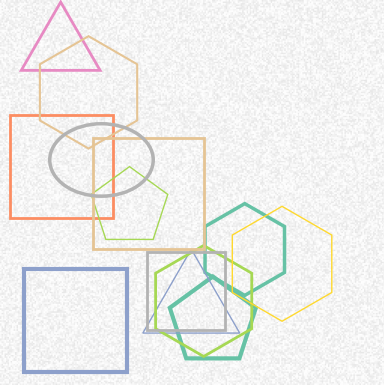[{"shape": "pentagon", "thickness": 3, "radius": 0.59, "center": [0.553, 0.164]}, {"shape": "hexagon", "thickness": 2.5, "radius": 0.6, "center": [0.636, 0.352]}, {"shape": "square", "thickness": 2, "radius": 0.67, "center": [0.16, 0.568]}, {"shape": "square", "thickness": 3, "radius": 0.67, "center": [0.197, 0.168]}, {"shape": "triangle", "thickness": 1, "radius": 0.73, "center": [0.497, 0.208]}, {"shape": "triangle", "thickness": 2, "radius": 0.59, "center": [0.158, 0.876]}, {"shape": "pentagon", "thickness": 1, "radius": 0.52, "center": [0.336, 0.463]}, {"shape": "hexagon", "thickness": 2, "radius": 0.72, "center": [0.529, 0.218]}, {"shape": "hexagon", "thickness": 1, "radius": 0.75, "center": [0.733, 0.315]}, {"shape": "square", "thickness": 2, "radius": 0.72, "center": [0.387, 0.498]}, {"shape": "hexagon", "thickness": 1.5, "radius": 0.73, "center": [0.23, 0.76]}, {"shape": "square", "thickness": 2, "radius": 0.51, "center": [0.484, 0.244]}, {"shape": "oval", "thickness": 2.5, "radius": 0.67, "center": [0.264, 0.584]}]